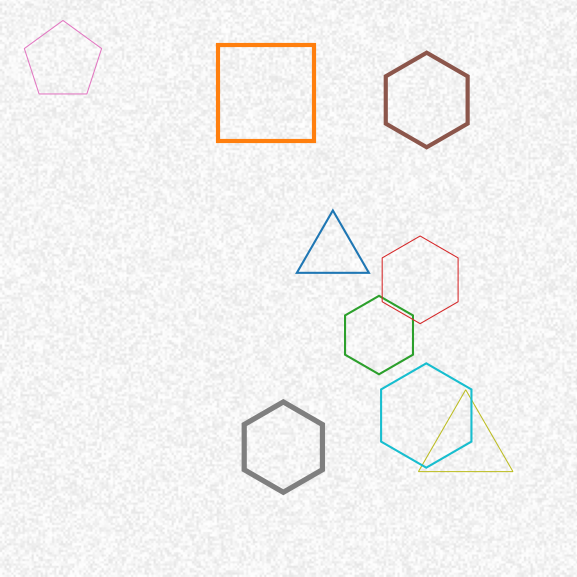[{"shape": "triangle", "thickness": 1, "radius": 0.36, "center": [0.576, 0.563]}, {"shape": "square", "thickness": 2, "radius": 0.41, "center": [0.46, 0.838]}, {"shape": "hexagon", "thickness": 1, "radius": 0.34, "center": [0.656, 0.419]}, {"shape": "hexagon", "thickness": 0.5, "radius": 0.38, "center": [0.728, 0.515]}, {"shape": "hexagon", "thickness": 2, "radius": 0.41, "center": [0.739, 0.826]}, {"shape": "pentagon", "thickness": 0.5, "radius": 0.35, "center": [0.109, 0.893]}, {"shape": "hexagon", "thickness": 2.5, "radius": 0.39, "center": [0.491, 0.225]}, {"shape": "triangle", "thickness": 0.5, "radius": 0.47, "center": [0.806, 0.23]}, {"shape": "hexagon", "thickness": 1, "radius": 0.45, "center": [0.738, 0.28]}]